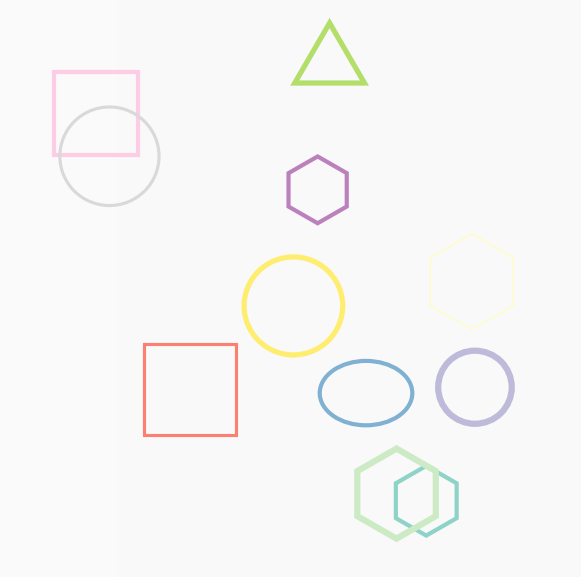[{"shape": "hexagon", "thickness": 2, "radius": 0.3, "center": [0.733, 0.132]}, {"shape": "hexagon", "thickness": 0.5, "radius": 0.41, "center": [0.812, 0.511]}, {"shape": "circle", "thickness": 3, "radius": 0.32, "center": [0.817, 0.329]}, {"shape": "square", "thickness": 1.5, "radius": 0.4, "center": [0.327, 0.325]}, {"shape": "oval", "thickness": 2, "radius": 0.4, "center": [0.63, 0.318]}, {"shape": "triangle", "thickness": 2.5, "radius": 0.35, "center": [0.567, 0.89]}, {"shape": "square", "thickness": 2, "radius": 0.36, "center": [0.165, 0.803]}, {"shape": "circle", "thickness": 1.5, "radius": 0.43, "center": [0.188, 0.729]}, {"shape": "hexagon", "thickness": 2, "radius": 0.29, "center": [0.546, 0.67]}, {"shape": "hexagon", "thickness": 3, "radius": 0.39, "center": [0.682, 0.144]}, {"shape": "circle", "thickness": 2.5, "radius": 0.42, "center": [0.505, 0.469]}]